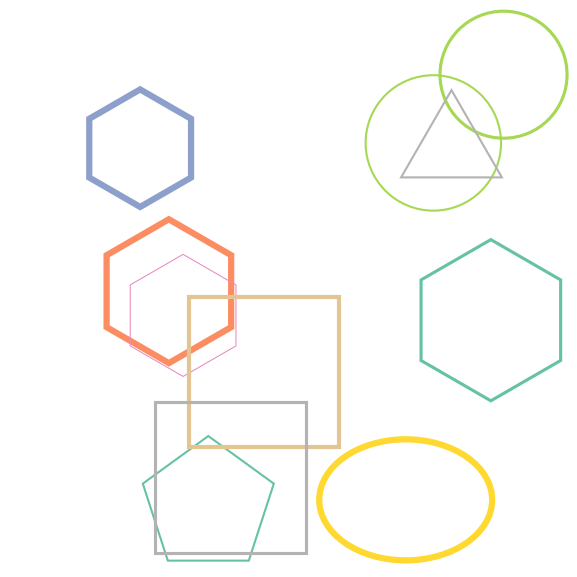[{"shape": "hexagon", "thickness": 1.5, "radius": 0.7, "center": [0.85, 0.445]}, {"shape": "pentagon", "thickness": 1, "radius": 0.6, "center": [0.361, 0.125]}, {"shape": "hexagon", "thickness": 3, "radius": 0.62, "center": [0.292, 0.495]}, {"shape": "hexagon", "thickness": 3, "radius": 0.51, "center": [0.243, 0.743]}, {"shape": "hexagon", "thickness": 0.5, "radius": 0.53, "center": [0.317, 0.453]}, {"shape": "circle", "thickness": 1, "radius": 0.59, "center": [0.75, 0.752]}, {"shape": "circle", "thickness": 1.5, "radius": 0.55, "center": [0.872, 0.87]}, {"shape": "oval", "thickness": 3, "radius": 0.75, "center": [0.702, 0.134]}, {"shape": "square", "thickness": 2, "radius": 0.65, "center": [0.457, 0.355]}, {"shape": "square", "thickness": 1.5, "radius": 0.65, "center": [0.399, 0.172]}, {"shape": "triangle", "thickness": 1, "radius": 0.5, "center": [0.782, 0.742]}]